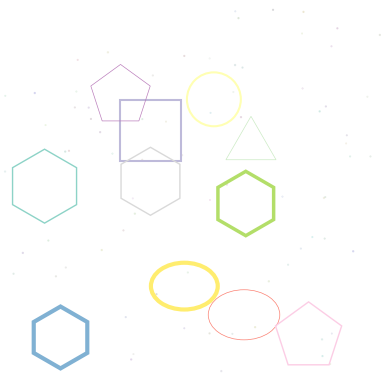[{"shape": "hexagon", "thickness": 1, "radius": 0.48, "center": [0.116, 0.516]}, {"shape": "circle", "thickness": 1.5, "radius": 0.35, "center": [0.556, 0.742]}, {"shape": "square", "thickness": 1.5, "radius": 0.4, "center": [0.391, 0.66]}, {"shape": "oval", "thickness": 0.5, "radius": 0.46, "center": [0.634, 0.182]}, {"shape": "hexagon", "thickness": 3, "radius": 0.4, "center": [0.157, 0.123]}, {"shape": "hexagon", "thickness": 2.5, "radius": 0.42, "center": [0.638, 0.471]}, {"shape": "pentagon", "thickness": 1, "radius": 0.45, "center": [0.802, 0.126]}, {"shape": "hexagon", "thickness": 1, "radius": 0.44, "center": [0.391, 0.529]}, {"shape": "pentagon", "thickness": 0.5, "radius": 0.41, "center": [0.313, 0.752]}, {"shape": "triangle", "thickness": 0.5, "radius": 0.38, "center": [0.652, 0.623]}, {"shape": "oval", "thickness": 3, "radius": 0.43, "center": [0.479, 0.257]}]